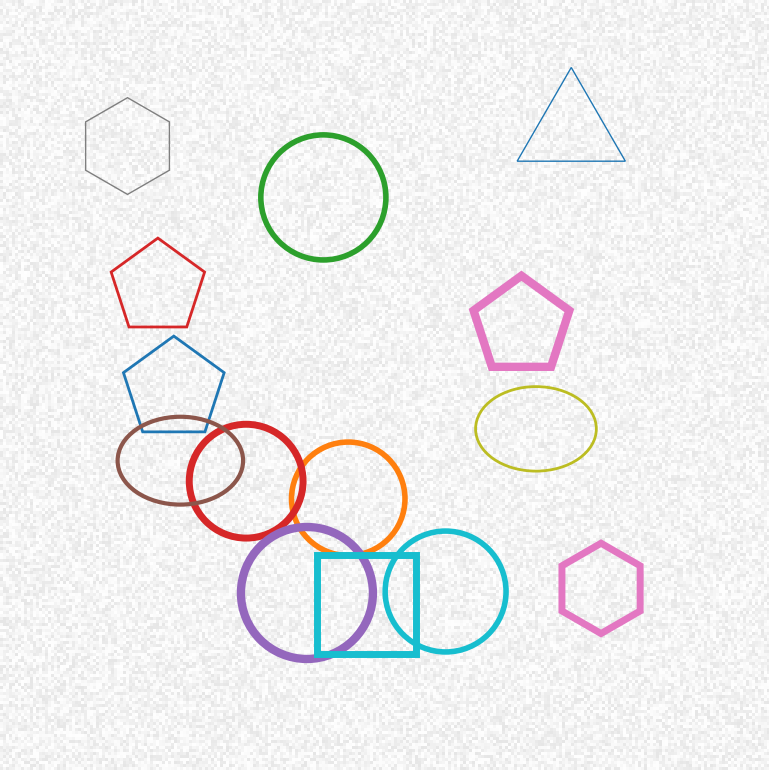[{"shape": "pentagon", "thickness": 1, "radius": 0.34, "center": [0.226, 0.495]}, {"shape": "triangle", "thickness": 0.5, "radius": 0.41, "center": [0.742, 0.831]}, {"shape": "circle", "thickness": 2, "radius": 0.37, "center": [0.452, 0.352]}, {"shape": "circle", "thickness": 2, "radius": 0.41, "center": [0.42, 0.744]}, {"shape": "circle", "thickness": 2.5, "radius": 0.37, "center": [0.32, 0.375]}, {"shape": "pentagon", "thickness": 1, "radius": 0.32, "center": [0.205, 0.627]}, {"shape": "circle", "thickness": 3, "radius": 0.43, "center": [0.399, 0.23]}, {"shape": "oval", "thickness": 1.5, "radius": 0.41, "center": [0.234, 0.402]}, {"shape": "hexagon", "thickness": 2.5, "radius": 0.29, "center": [0.781, 0.236]}, {"shape": "pentagon", "thickness": 3, "radius": 0.33, "center": [0.677, 0.577]}, {"shape": "hexagon", "thickness": 0.5, "radius": 0.31, "center": [0.166, 0.81]}, {"shape": "oval", "thickness": 1, "radius": 0.39, "center": [0.696, 0.443]}, {"shape": "circle", "thickness": 2, "radius": 0.39, "center": [0.579, 0.232]}, {"shape": "square", "thickness": 2.5, "radius": 0.32, "center": [0.476, 0.215]}]